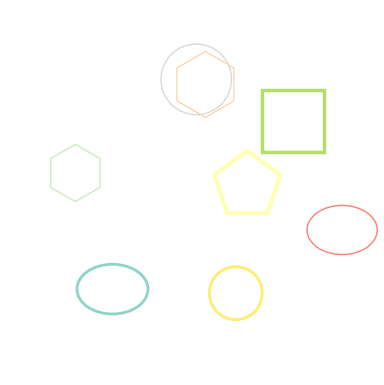[{"shape": "oval", "thickness": 2, "radius": 0.46, "center": [0.292, 0.249]}, {"shape": "pentagon", "thickness": 3, "radius": 0.45, "center": [0.642, 0.519]}, {"shape": "oval", "thickness": 1, "radius": 0.46, "center": [0.889, 0.403]}, {"shape": "hexagon", "thickness": 0.5, "radius": 0.43, "center": [0.534, 0.781]}, {"shape": "square", "thickness": 2.5, "radius": 0.4, "center": [0.76, 0.685]}, {"shape": "circle", "thickness": 1, "radius": 0.46, "center": [0.51, 0.794]}, {"shape": "hexagon", "thickness": 1, "radius": 0.37, "center": [0.196, 0.551]}, {"shape": "circle", "thickness": 2, "radius": 0.34, "center": [0.612, 0.238]}]